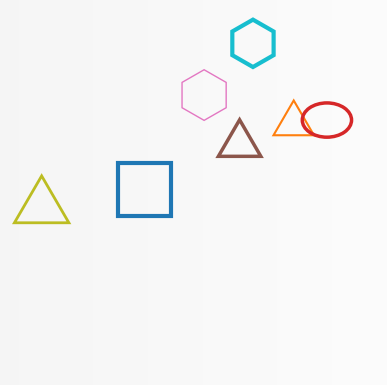[{"shape": "square", "thickness": 3, "radius": 0.34, "center": [0.372, 0.508]}, {"shape": "triangle", "thickness": 1.5, "radius": 0.3, "center": [0.758, 0.679]}, {"shape": "oval", "thickness": 2.5, "radius": 0.32, "center": [0.844, 0.688]}, {"shape": "triangle", "thickness": 2.5, "radius": 0.32, "center": [0.618, 0.626]}, {"shape": "hexagon", "thickness": 1, "radius": 0.33, "center": [0.527, 0.753]}, {"shape": "triangle", "thickness": 2, "radius": 0.41, "center": [0.107, 0.462]}, {"shape": "hexagon", "thickness": 3, "radius": 0.31, "center": [0.653, 0.887]}]